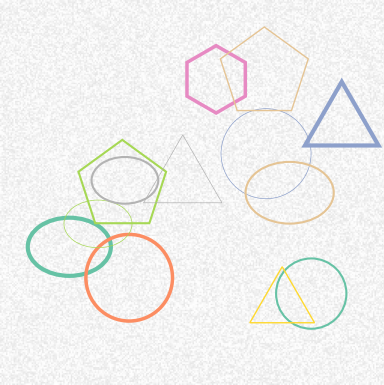[{"shape": "oval", "thickness": 3, "radius": 0.54, "center": [0.18, 0.359]}, {"shape": "circle", "thickness": 1.5, "radius": 0.46, "center": [0.808, 0.237]}, {"shape": "circle", "thickness": 2.5, "radius": 0.56, "center": [0.336, 0.279]}, {"shape": "triangle", "thickness": 3, "radius": 0.55, "center": [0.888, 0.677]}, {"shape": "circle", "thickness": 0.5, "radius": 0.58, "center": [0.691, 0.601]}, {"shape": "hexagon", "thickness": 2.5, "radius": 0.44, "center": [0.561, 0.794]}, {"shape": "oval", "thickness": 0.5, "radius": 0.44, "center": [0.255, 0.418]}, {"shape": "pentagon", "thickness": 1.5, "radius": 0.6, "center": [0.318, 0.517]}, {"shape": "triangle", "thickness": 1, "radius": 0.49, "center": [0.733, 0.21]}, {"shape": "oval", "thickness": 1.5, "radius": 0.57, "center": [0.752, 0.499]}, {"shape": "pentagon", "thickness": 1, "radius": 0.6, "center": [0.687, 0.81]}, {"shape": "oval", "thickness": 1.5, "radius": 0.43, "center": [0.324, 0.532]}, {"shape": "triangle", "thickness": 0.5, "radius": 0.59, "center": [0.475, 0.532]}]